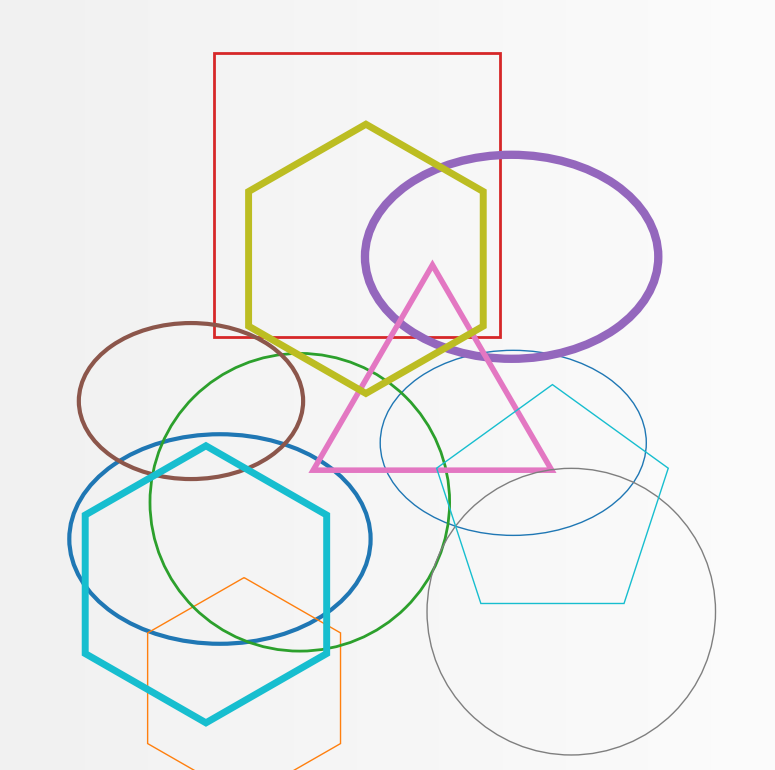[{"shape": "oval", "thickness": 1.5, "radius": 0.97, "center": [0.284, 0.3]}, {"shape": "oval", "thickness": 0.5, "radius": 0.86, "center": [0.662, 0.425]}, {"shape": "hexagon", "thickness": 0.5, "radius": 0.72, "center": [0.315, 0.106]}, {"shape": "circle", "thickness": 1, "radius": 0.97, "center": [0.387, 0.348]}, {"shape": "square", "thickness": 1, "radius": 0.92, "center": [0.461, 0.747]}, {"shape": "oval", "thickness": 3, "radius": 0.95, "center": [0.66, 0.667]}, {"shape": "oval", "thickness": 1.5, "radius": 0.72, "center": [0.246, 0.479]}, {"shape": "triangle", "thickness": 2, "radius": 0.89, "center": [0.558, 0.478]}, {"shape": "circle", "thickness": 0.5, "radius": 0.93, "center": [0.737, 0.206]}, {"shape": "hexagon", "thickness": 2.5, "radius": 0.87, "center": [0.472, 0.664]}, {"shape": "hexagon", "thickness": 2.5, "radius": 0.9, "center": [0.266, 0.241]}, {"shape": "pentagon", "thickness": 0.5, "radius": 0.79, "center": [0.713, 0.343]}]